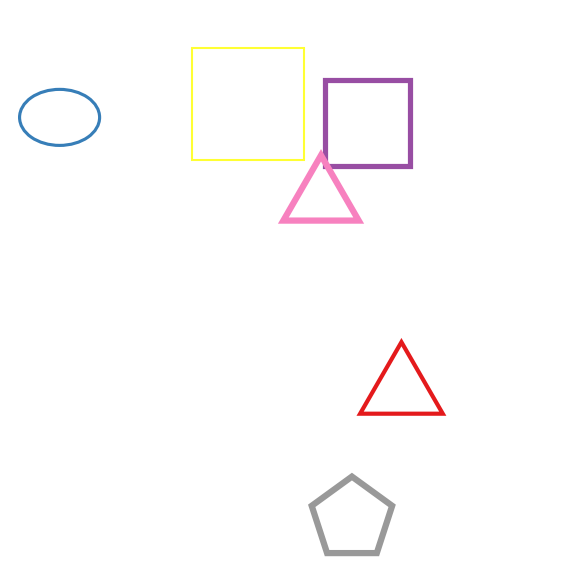[{"shape": "triangle", "thickness": 2, "radius": 0.41, "center": [0.695, 0.324]}, {"shape": "oval", "thickness": 1.5, "radius": 0.35, "center": [0.103, 0.796]}, {"shape": "square", "thickness": 2.5, "radius": 0.37, "center": [0.636, 0.786]}, {"shape": "square", "thickness": 1, "radius": 0.48, "center": [0.43, 0.819]}, {"shape": "triangle", "thickness": 3, "radius": 0.38, "center": [0.556, 0.655]}, {"shape": "pentagon", "thickness": 3, "radius": 0.37, "center": [0.609, 0.101]}]